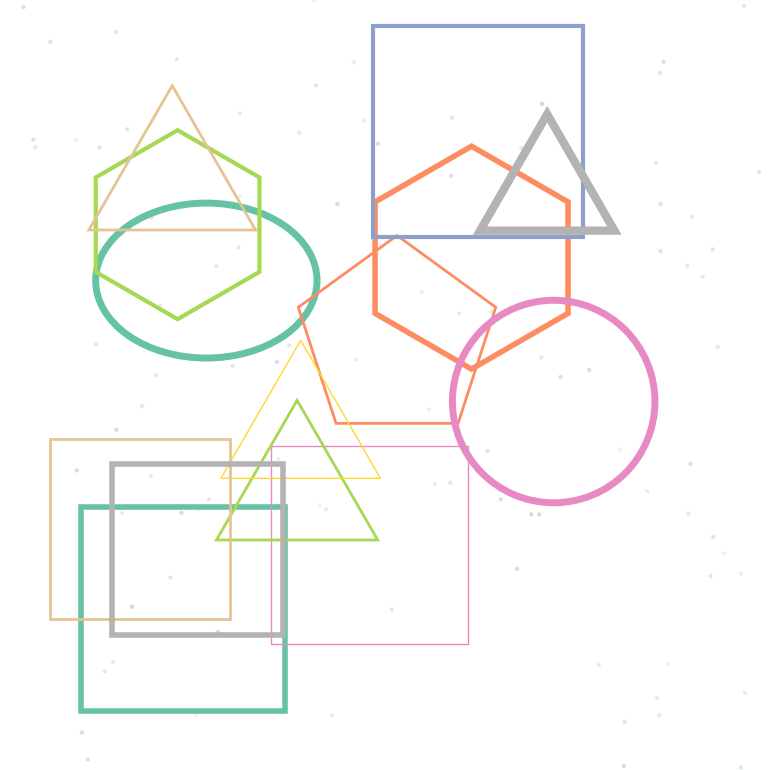[{"shape": "square", "thickness": 2, "radius": 0.66, "center": [0.238, 0.209]}, {"shape": "oval", "thickness": 2.5, "radius": 0.72, "center": [0.268, 0.636]}, {"shape": "hexagon", "thickness": 2, "radius": 0.72, "center": [0.612, 0.665]}, {"shape": "pentagon", "thickness": 1, "radius": 0.67, "center": [0.516, 0.559]}, {"shape": "square", "thickness": 1.5, "radius": 0.68, "center": [0.621, 0.829]}, {"shape": "square", "thickness": 0.5, "radius": 0.64, "center": [0.48, 0.292]}, {"shape": "circle", "thickness": 2.5, "radius": 0.66, "center": [0.719, 0.479]}, {"shape": "hexagon", "thickness": 1.5, "radius": 0.61, "center": [0.231, 0.708]}, {"shape": "triangle", "thickness": 1, "radius": 0.6, "center": [0.386, 0.359]}, {"shape": "triangle", "thickness": 0.5, "radius": 0.6, "center": [0.391, 0.439]}, {"shape": "triangle", "thickness": 1, "radius": 0.63, "center": [0.224, 0.764]}, {"shape": "square", "thickness": 1, "radius": 0.58, "center": [0.181, 0.313]}, {"shape": "square", "thickness": 2, "radius": 0.56, "center": [0.257, 0.287]}, {"shape": "triangle", "thickness": 3, "radius": 0.5, "center": [0.711, 0.751]}]